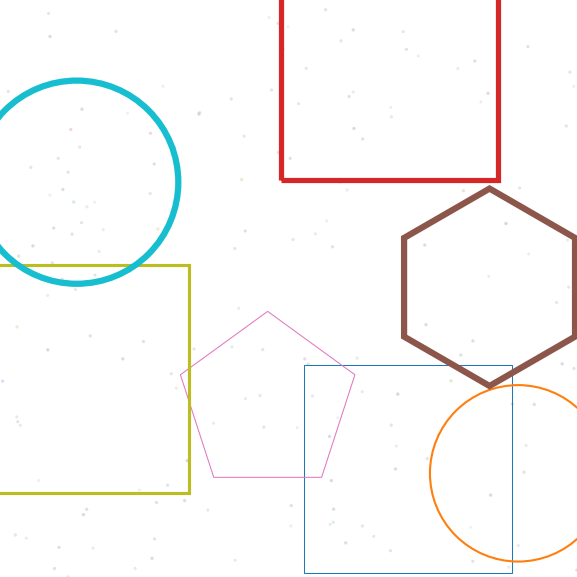[{"shape": "square", "thickness": 0.5, "radius": 0.9, "center": [0.707, 0.187]}, {"shape": "circle", "thickness": 1, "radius": 0.76, "center": [0.897, 0.18]}, {"shape": "square", "thickness": 2.5, "radius": 0.94, "center": [0.675, 0.876]}, {"shape": "hexagon", "thickness": 3, "radius": 0.85, "center": [0.848, 0.502]}, {"shape": "pentagon", "thickness": 0.5, "radius": 0.79, "center": [0.463, 0.301]}, {"shape": "square", "thickness": 1.5, "radius": 0.99, "center": [0.13, 0.342]}, {"shape": "circle", "thickness": 3, "radius": 0.88, "center": [0.133, 0.684]}]